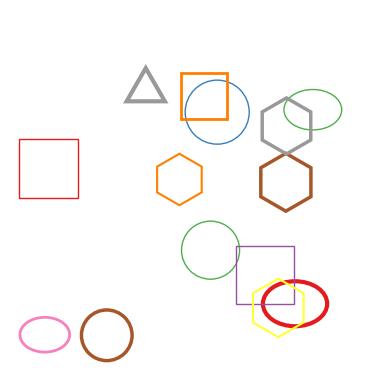[{"shape": "square", "thickness": 1, "radius": 0.39, "center": [0.127, 0.562]}, {"shape": "oval", "thickness": 3, "radius": 0.42, "center": [0.766, 0.211]}, {"shape": "circle", "thickness": 1, "radius": 0.42, "center": [0.564, 0.709]}, {"shape": "circle", "thickness": 1, "radius": 0.38, "center": [0.547, 0.35]}, {"shape": "oval", "thickness": 1, "radius": 0.38, "center": [0.813, 0.715]}, {"shape": "square", "thickness": 1, "radius": 0.38, "center": [0.688, 0.285]}, {"shape": "square", "thickness": 2, "radius": 0.3, "center": [0.529, 0.75]}, {"shape": "hexagon", "thickness": 1.5, "radius": 0.33, "center": [0.466, 0.534]}, {"shape": "hexagon", "thickness": 1.5, "radius": 0.38, "center": [0.723, 0.2]}, {"shape": "hexagon", "thickness": 2.5, "radius": 0.38, "center": [0.743, 0.527]}, {"shape": "circle", "thickness": 2.5, "radius": 0.33, "center": [0.277, 0.129]}, {"shape": "oval", "thickness": 2, "radius": 0.32, "center": [0.116, 0.131]}, {"shape": "triangle", "thickness": 3, "radius": 0.29, "center": [0.379, 0.766]}, {"shape": "hexagon", "thickness": 2.5, "radius": 0.36, "center": [0.744, 0.673]}]